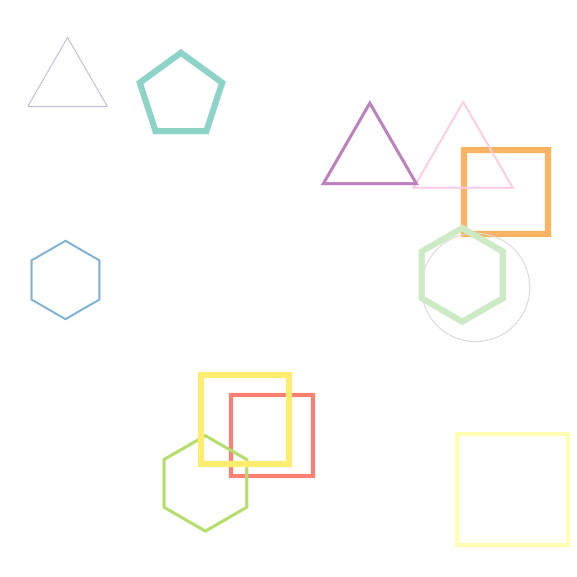[{"shape": "pentagon", "thickness": 3, "radius": 0.38, "center": [0.313, 0.833]}, {"shape": "square", "thickness": 2, "radius": 0.48, "center": [0.888, 0.151]}, {"shape": "triangle", "thickness": 0.5, "radius": 0.4, "center": [0.117, 0.855]}, {"shape": "square", "thickness": 2, "radius": 0.35, "center": [0.47, 0.245]}, {"shape": "hexagon", "thickness": 1, "radius": 0.34, "center": [0.113, 0.514]}, {"shape": "square", "thickness": 3, "radius": 0.36, "center": [0.876, 0.667]}, {"shape": "hexagon", "thickness": 1.5, "radius": 0.41, "center": [0.356, 0.162]}, {"shape": "triangle", "thickness": 1, "radius": 0.5, "center": [0.802, 0.724]}, {"shape": "circle", "thickness": 0.5, "radius": 0.47, "center": [0.824, 0.501]}, {"shape": "triangle", "thickness": 1.5, "radius": 0.46, "center": [0.64, 0.728]}, {"shape": "hexagon", "thickness": 3, "radius": 0.41, "center": [0.801, 0.523]}, {"shape": "square", "thickness": 3, "radius": 0.38, "center": [0.425, 0.273]}]